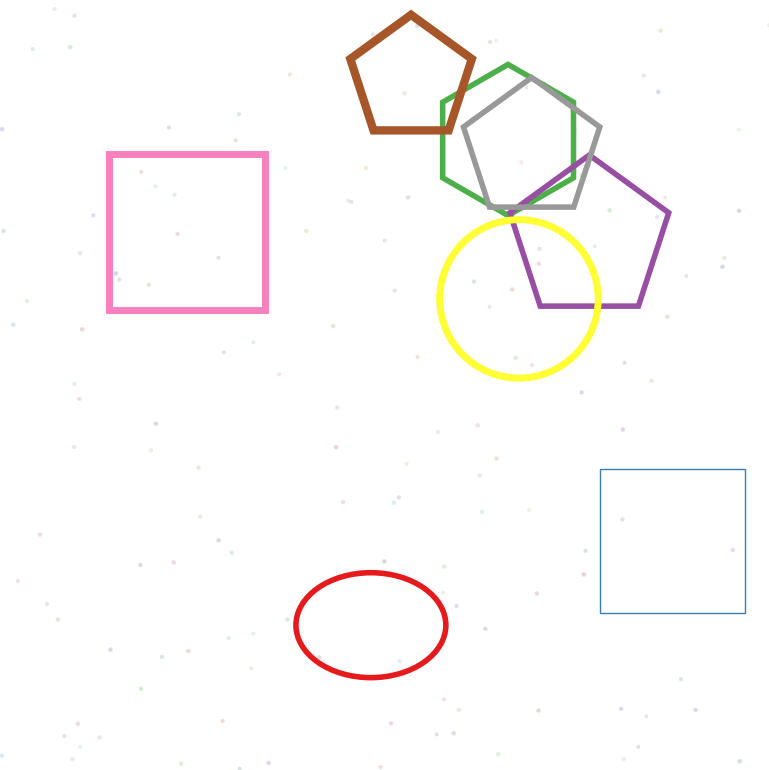[{"shape": "oval", "thickness": 2, "radius": 0.49, "center": [0.482, 0.188]}, {"shape": "square", "thickness": 0.5, "radius": 0.47, "center": [0.873, 0.298]}, {"shape": "hexagon", "thickness": 2, "radius": 0.49, "center": [0.66, 0.818]}, {"shape": "pentagon", "thickness": 2, "radius": 0.54, "center": [0.765, 0.69]}, {"shape": "circle", "thickness": 2.5, "radius": 0.51, "center": [0.674, 0.612]}, {"shape": "pentagon", "thickness": 3, "radius": 0.41, "center": [0.534, 0.898]}, {"shape": "square", "thickness": 2.5, "radius": 0.51, "center": [0.243, 0.699]}, {"shape": "pentagon", "thickness": 2, "radius": 0.47, "center": [0.69, 0.806]}]